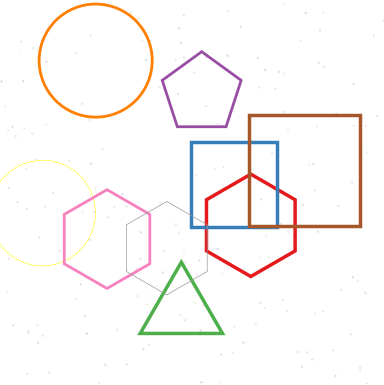[{"shape": "hexagon", "thickness": 2.5, "radius": 0.66, "center": [0.651, 0.415]}, {"shape": "square", "thickness": 2.5, "radius": 0.56, "center": [0.608, 0.521]}, {"shape": "triangle", "thickness": 2.5, "radius": 0.62, "center": [0.471, 0.196]}, {"shape": "pentagon", "thickness": 2, "radius": 0.54, "center": [0.524, 0.758]}, {"shape": "circle", "thickness": 2, "radius": 0.73, "center": [0.249, 0.843]}, {"shape": "circle", "thickness": 0.5, "radius": 0.69, "center": [0.111, 0.447]}, {"shape": "square", "thickness": 2.5, "radius": 0.72, "center": [0.79, 0.556]}, {"shape": "hexagon", "thickness": 2, "radius": 0.64, "center": [0.278, 0.379]}, {"shape": "hexagon", "thickness": 0.5, "radius": 0.61, "center": [0.433, 0.355]}]